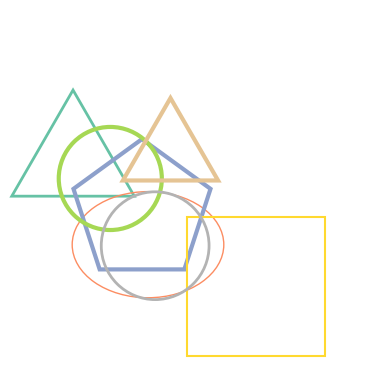[{"shape": "triangle", "thickness": 2, "radius": 0.92, "center": [0.19, 0.582]}, {"shape": "oval", "thickness": 1, "radius": 0.98, "center": [0.384, 0.364]}, {"shape": "pentagon", "thickness": 3, "radius": 0.94, "center": [0.369, 0.452]}, {"shape": "circle", "thickness": 3, "radius": 0.67, "center": [0.286, 0.536]}, {"shape": "square", "thickness": 1.5, "radius": 0.9, "center": [0.665, 0.255]}, {"shape": "triangle", "thickness": 3, "radius": 0.71, "center": [0.443, 0.603]}, {"shape": "circle", "thickness": 2, "radius": 0.7, "center": [0.403, 0.362]}]